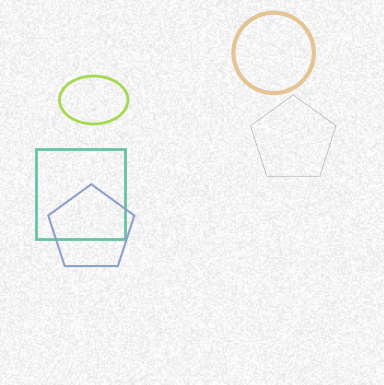[{"shape": "square", "thickness": 2, "radius": 0.58, "center": [0.209, 0.497]}, {"shape": "pentagon", "thickness": 1.5, "radius": 0.59, "center": [0.237, 0.404]}, {"shape": "oval", "thickness": 2, "radius": 0.44, "center": [0.243, 0.74]}, {"shape": "circle", "thickness": 3, "radius": 0.52, "center": [0.711, 0.863]}, {"shape": "pentagon", "thickness": 0.5, "radius": 0.58, "center": [0.762, 0.637]}]